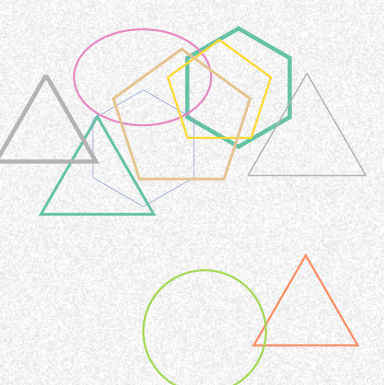[{"shape": "triangle", "thickness": 2, "radius": 0.85, "center": [0.253, 0.528]}, {"shape": "hexagon", "thickness": 3, "radius": 0.77, "center": [0.619, 0.773]}, {"shape": "triangle", "thickness": 1.5, "radius": 0.78, "center": [0.794, 0.181]}, {"shape": "hexagon", "thickness": 0.5, "radius": 0.76, "center": [0.373, 0.615]}, {"shape": "oval", "thickness": 1.5, "radius": 0.89, "center": [0.37, 0.799]}, {"shape": "circle", "thickness": 1.5, "radius": 0.8, "center": [0.531, 0.139]}, {"shape": "pentagon", "thickness": 1.5, "radius": 0.7, "center": [0.57, 0.756]}, {"shape": "pentagon", "thickness": 2, "radius": 0.93, "center": [0.472, 0.686]}, {"shape": "triangle", "thickness": 3, "radius": 0.75, "center": [0.12, 0.655]}, {"shape": "triangle", "thickness": 1, "radius": 0.89, "center": [0.797, 0.633]}]